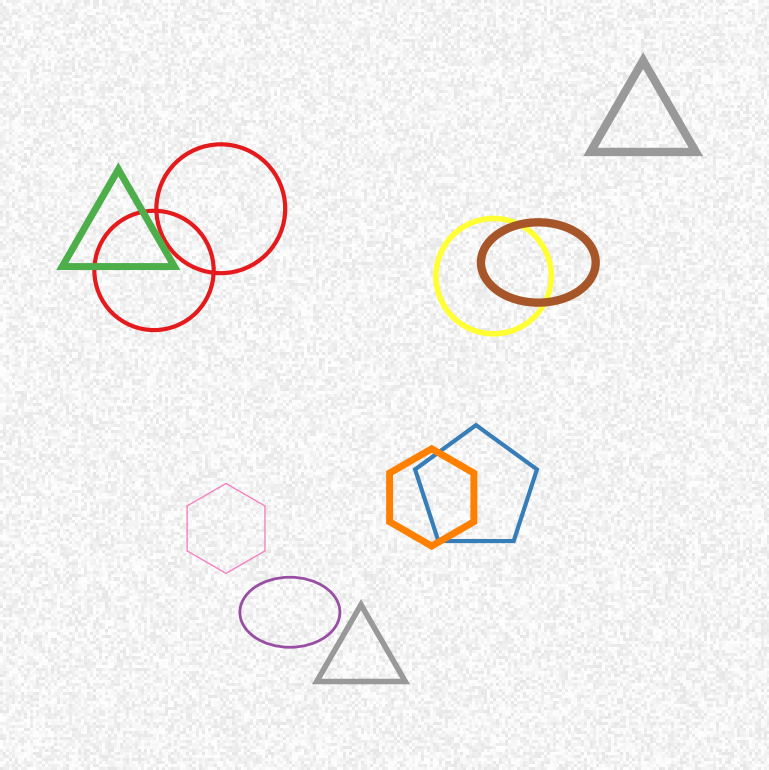[{"shape": "circle", "thickness": 1.5, "radius": 0.42, "center": [0.287, 0.729]}, {"shape": "circle", "thickness": 1.5, "radius": 0.39, "center": [0.2, 0.649]}, {"shape": "pentagon", "thickness": 1.5, "radius": 0.42, "center": [0.618, 0.365]}, {"shape": "triangle", "thickness": 2.5, "radius": 0.42, "center": [0.154, 0.696]}, {"shape": "oval", "thickness": 1, "radius": 0.32, "center": [0.376, 0.205]}, {"shape": "hexagon", "thickness": 2.5, "radius": 0.32, "center": [0.561, 0.354]}, {"shape": "circle", "thickness": 2, "radius": 0.37, "center": [0.641, 0.641]}, {"shape": "oval", "thickness": 3, "radius": 0.37, "center": [0.699, 0.659]}, {"shape": "hexagon", "thickness": 0.5, "radius": 0.29, "center": [0.294, 0.314]}, {"shape": "triangle", "thickness": 3, "radius": 0.4, "center": [0.835, 0.842]}, {"shape": "triangle", "thickness": 2, "radius": 0.33, "center": [0.469, 0.148]}]